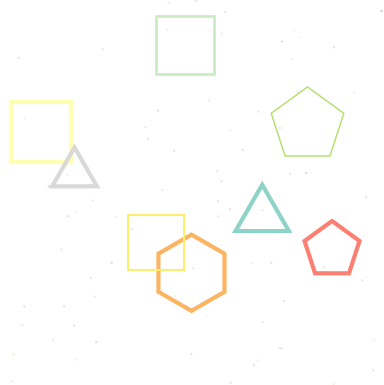[{"shape": "triangle", "thickness": 3, "radius": 0.4, "center": [0.681, 0.44]}, {"shape": "square", "thickness": 3, "radius": 0.39, "center": [0.107, 0.658]}, {"shape": "pentagon", "thickness": 3, "radius": 0.38, "center": [0.862, 0.351]}, {"shape": "hexagon", "thickness": 3, "radius": 0.49, "center": [0.497, 0.292]}, {"shape": "pentagon", "thickness": 1, "radius": 0.5, "center": [0.799, 0.675]}, {"shape": "triangle", "thickness": 3, "radius": 0.34, "center": [0.194, 0.55]}, {"shape": "square", "thickness": 2, "radius": 0.38, "center": [0.48, 0.882]}, {"shape": "square", "thickness": 1.5, "radius": 0.36, "center": [0.405, 0.37]}]